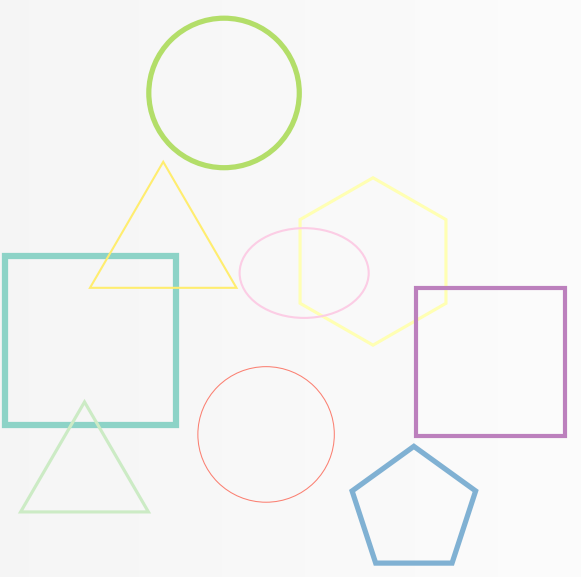[{"shape": "square", "thickness": 3, "radius": 0.73, "center": [0.156, 0.41]}, {"shape": "hexagon", "thickness": 1.5, "radius": 0.72, "center": [0.642, 0.546]}, {"shape": "circle", "thickness": 0.5, "radius": 0.59, "center": [0.458, 0.247]}, {"shape": "pentagon", "thickness": 2.5, "radius": 0.56, "center": [0.712, 0.114]}, {"shape": "circle", "thickness": 2.5, "radius": 0.65, "center": [0.385, 0.838]}, {"shape": "oval", "thickness": 1, "radius": 0.56, "center": [0.523, 0.526]}, {"shape": "square", "thickness": 2, "radius": 0.64, "center": [0.844, 0.372]}, {"shape": "triangle", "thickness": 1.5, "radius": 0.63, "center": [0.145, 0.176]}, {"shape": "triangle", "thickness": 1, "radius": 0.73, "center": [0.281, 0.573]}]